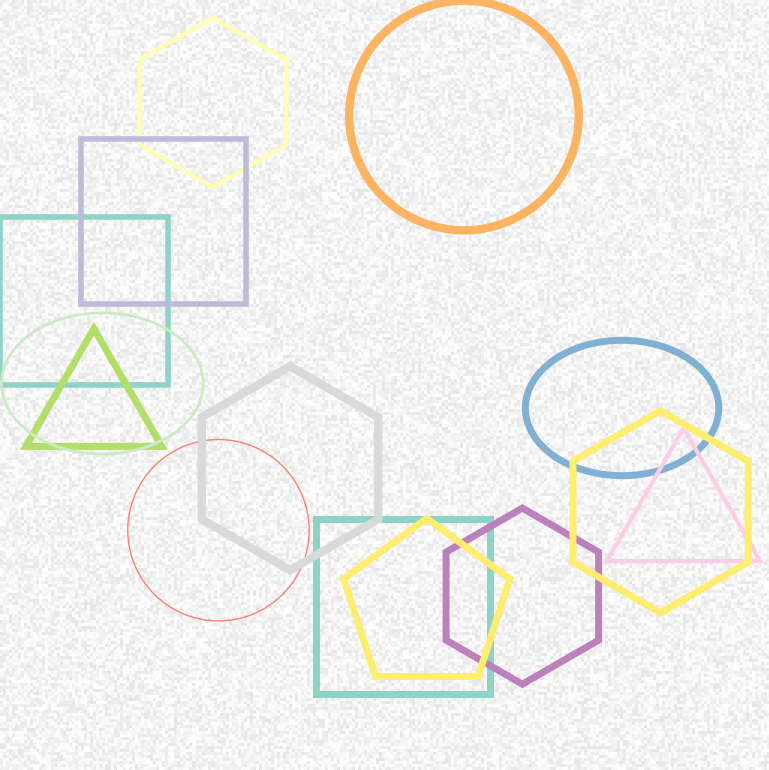[{"shape": "square", "thickness": 2.5, "radius": 0.57, "center": [0.523, 0.212]}, {"shape": "square", "thickness": 2, "radius": 0.54, "center": [0.109, 0.609]}, {"shape": "hexagon", "thickness": 1.5, "radius": 0.55, "center": [0.277, 0.867]}, {"shape": "square", "thickness": 2, "radius": 0.53, "center": [0.213, 0.712]}, {"shape": "circle", "thickness": 0.5, "radius": 0.59, "center": [0.284, 0.311]}, {"shape": "oval", "thickness": 2.5, "radius": 0.63, "center": [0.808, 0.47]}, {"shape": "circle", "thickness": 3, "radius": 0.75, "center": [0.603, 0.85]}, {"shape": "triangle", "thickness": 2.5, "radius": 0.51, "center": [0.122, 0.471]}, {"shape": "triangle", "thickness": 1.5, "radius": 0.57, "center": [0.888, 0.329]}, {"shape": "hexagon", "thickness": 3, "radius": 0.66, "center": [0.377, 0.392]}, {"shape": "hexagon", "thickness": 2.5, "radius": 0.57, "center": [0.678, 0.226]}, {"shape": "oval", "thickness": 1, "radius": 0.65, "center": [0.133, 0.502]}, {"shape": "pentagon", "thickness": 2.5, "radius": 0.57, "center": [0.554, 0.213]}, {"shape": "hexagon", "thickness": 2.5, "radius": 0.66, "center": [0.858, 0.335]}]